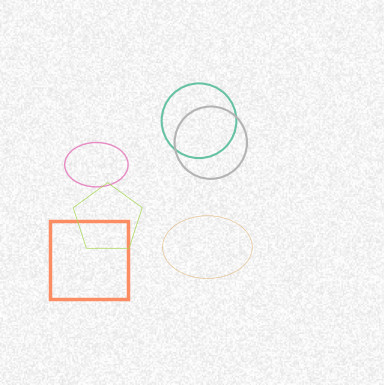[{"shape": "circle", "thickness": 1.5, "radius": 0.49, "center": [0.517, 0.686]}, {"shape": "square", "thickness": 2.5, "radius": 0.51, "center": [0.232, 0.326]}, {"shape": "oval", "thickness": 1, "radius": 0.41, "center": [0.25, 0.572]}, {"shape": "pentagon", "thickness": 0.5, "radius": 0.47, "center": [0.28, 0.431]}, {"shape": "oval", "thickness": 0.5, "radius": 0.58, "center": [0.539, 0.358]}, {"shape": "circle", "thickness": 1.5, "radius": 0.47, "center": [0.548, 0.629]}]